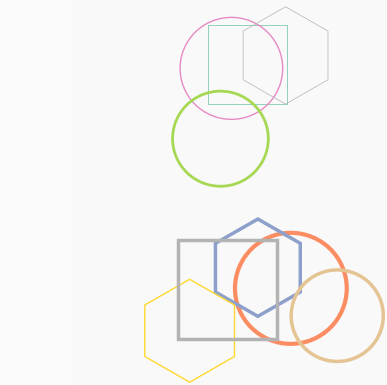[{"shape": "square", "thickness": 0.5, "radius": 0.51, "center": [0.639, 0.832]}, {"shape": "circle", "thickness": 3, "radius": 0.72, "center": [0.751, 0.251]}, {"shape": "hexagon", "thickness": 2.5, "radius": 0.63, "center": [0.665, 0.305]}, {"shape": "circle", "thickness": 1, "radius": 0.66, "center": [0.597, 0.822]}, {"shape": "circle", "thickness": 2, "radius": 0.62, "center": [0.569, 0.64]}, {"shape": "hexagon", "thickness": 1, "radius": 0.67, "center": [0.489, 0.141]}, {"shape": "circle", "thickness": 2.5, "radius": 0.59, "center": [0.87, 0.18]}, {"shape": "hexagon", "thickness": 0.5, "radius": 0.63, "center": [0.737, 0.856]}, {"shape": "square", "thickness": 2.5, "radius": 0.64, "center": [0.587, 0.248]}]